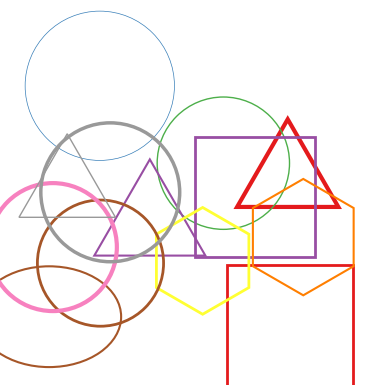[{"shape": "square", "thickness": 2, "radius": 0.82, "center": [0.753, 0.147]}, {"shape": "triangle", "thickness": 3, "radius": 0.76, "center": [0.747, 0.538]}, {"shape": "circle", "thickness": 0.5, "radius": 0.97, "center": [0.259, 0.777]}, {"shape": "circle", "thickness": 1, "radius": 0.86, "center": [0.58, 0.576]}, {"shape": "triangle", "thickness": 1.5, "radius": 0.83, "center": [0.389, 0.419]}, {"shape": "square", "thickness": 2, "radius": 0.78, "center": [0.663, 0.488]}, {"shape": "hexagon", "thickness": 1.5, "radius": 0.76, "center": [0.788, 0.384]}, {"shape": "hexagon", "thickness": 2, "radius": 0.69, "center": [0.526, 0.322]}, {"shape": "oval", "thickness": 1.5, "radius": 0.93, "center": [0.128, 0.177]}, {"shape": "circle", "thickness": 2, "radius": 0.82, "center": [0.261, 0.317]}, {"shape": "circle", "thickness": 3, "radius": 0.83, "center": [0.137, 0.358]}, {"shape": "circle", "thickness": 2.5, "radius": 0.9, "center": [0.286, 0.501]}, {"shape": "triangle", "thickness": 1, "radius": 0.72, "center": [0.175, 0.508]}]